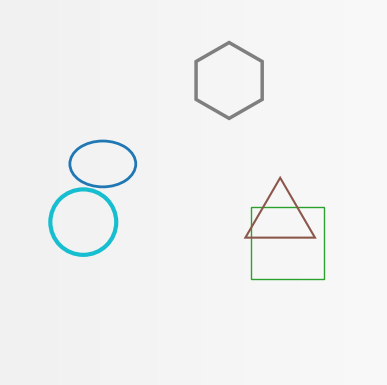[{"shape": "oval", "thickness": 2, "radius": 0.43, "center": [0.265, 0.574]}, {"shape": "square", "thickness": 1, "radius": 0.47, "center": [0.742, 0.369]}, {"shape": "triangle", "thickness": 1.5, "radius": 0.52, "center": [0.723, 0.435]}, {"shape": "hexagon", "thickness": 2.5, "radius": 0.49, "center": [0.591, 0.791]}, {"shape": "circle", "thickness": 3, "radius": 0.43, "center": [0.215, 0.423]}]